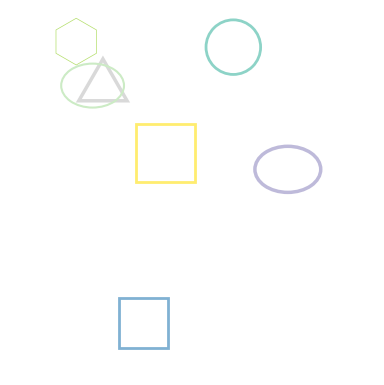[{"shape": "circle", "thickness": 2, "radius": 0.35, "center": [0.606, 0.878]}, {"shape": "oval", "thickness": 2.5, "radius": 0.43, "center": [0.748, 0.56]}, {"shape": "square", "thickness": 2, "radius": 0.32, "center": [0.372, 0.161]}, {"shape": "hexagon", "thickness": 0.5, "radius": 0.3, "center": [0.198, 0.892]}, {"shape": "triangle", "thickness": 2.5, "radius": 0.36, "center": [0.267, 0.774]}, {"shape": "oval", "thickness": 1.5, "radius": 0.41, "center": [0.241, 0.778]}, {"shape": "square", "thickness": 2, "radius": 0.38, "center": [0.43, 0.603]}]